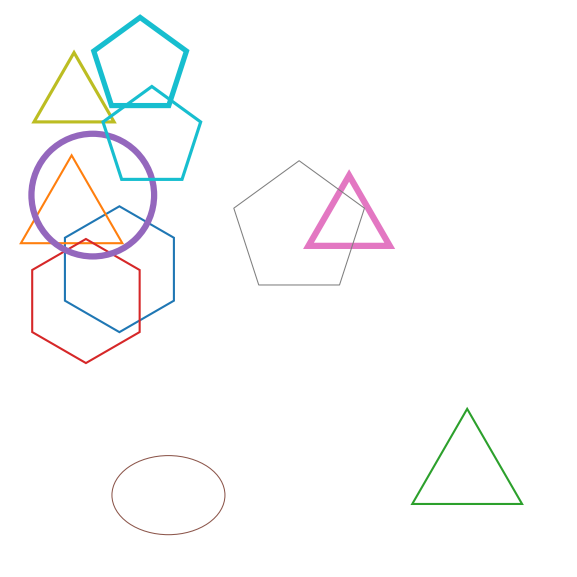[{"shape": "hexagon", "thickness": 1, "radius": 0.54, "center": [0.207, 0.533]}, {"shape": "triangle", "thickness": 1, "radius": 0.51, "center": [0.124, 0.629]}, {"shape": "triangle", "thickness": 1, "radius": 0.55, "center": [0.809, 0.181]}, {"shape": "hexagon", "thickness": 1, "radius": 0.54, "center": [0.149, 0.478]}, {"shape": "circle", "thickness": 3, "radius": 0.53, "center": [0.161, 0.661]}, {"shape": "oval", "thickness": 0.5, "radius": 0.49, "center": [0.292, 0.142]}, {"shape": "triangle", "thickness": 3, "radius": 0.41, "center": [0.605, 0.614]}, {"shape": "pentagon", "thickness": 0.5, "radius": 0.59, "center": [0.518, 0.602]}, {"shape": "triangle", "thickness": 1.5, "radius": 0.4, "center": [0.128, 0.828]}, {"shape": "pentagon", "thickness": 2.5, "radius": 0.42, "center": [0.243, 0.885]}, {"shape": "pentagon", "thickness": 1.5, "radius": 0.44, "center": [0.263, 0.76]}]